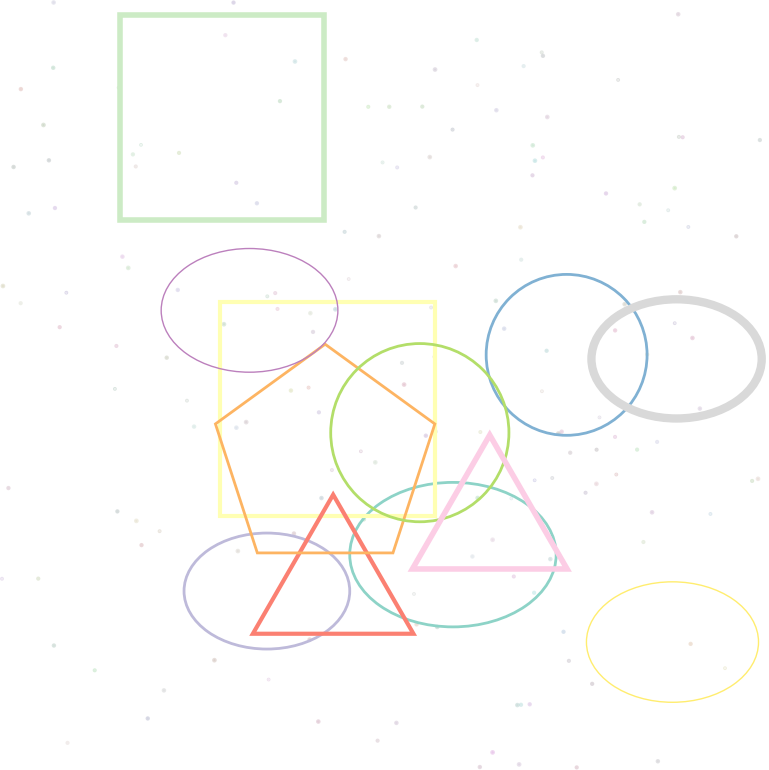[{"shape": "oval", "thickness": 1, "radius": 0.67, "center": [0.588, 0.28]}, {"shape": "square", "thickness": 1.5, "radius": 0.7, "center": [0.425, 0.469]}, {"shape": "oval", "thickness": 1, "radius": 0.54, "center": [0.347, 0.232]}, {"shape": "triangle", "thickness": 1.5, "radius": 0.6, "center": [0.433, 0.237]}, {"shape": "circle", "thickness": 1, "radius": 0.52, "center": [0.736, 0.539]}, {"shape": "pentagon", "thickness": 1, "radius": 0.75, "center": [0.422, 0.403]}, {"shape": "circle", "thickness": 1, "radius": 0.58, "center": [0.545, 0.438]}, {"shape": "triangle", "thickness": 2, "radius": 0.58, "center": [0.636, 0.319]}, {"shape": "oval", "thickness": 3, "radius": 0.55, "center": [0.879, 0.534]}, {"shape": "oval", "thickness": 0.5, "radius": 0.57, "center": [0.324, 0.597]}, {"shape": "square", "thickness": 2, "radius": 0.66, "center": [0.289, 0.848]}, {"shape": "oval", "thickness": 0.5, "radius": 0.56, "center": [0.873, 0.166]}]